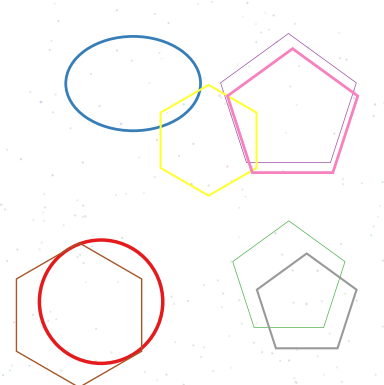[{"shape": "circle", "thickness": 2.5, "radius": 0.8, "center": [0.263, 0.216]}, {"shape": "oval", "thickness": 2, "radius": 0.88, "center": [0.346, 0.783]}, {"shape": "pentagon", "thickness": 0.5, "radius": 0.77, "center": [0.75, 0.273]}, {"shape": "pentagon", "thickness": 0.5, "radius": 0.93, "center": [0.749, 0.728]}, {"shape": "hexagon", "thickness": 1.5, "radius": 0.72, "center": [0.542, 0.636]}, {"shape": "hexagon", "thickness": 1, "radius": 0.94, "center": [0.205, 0.182]}, {"shape": "pentagon", "thickness": 2, "radius": 0.89, "center": [0.76, 0.696]}, {"shape": "pentagon", "thickness": 1.5, "radius": 0.68, "center": [0.797, 0.205]}]